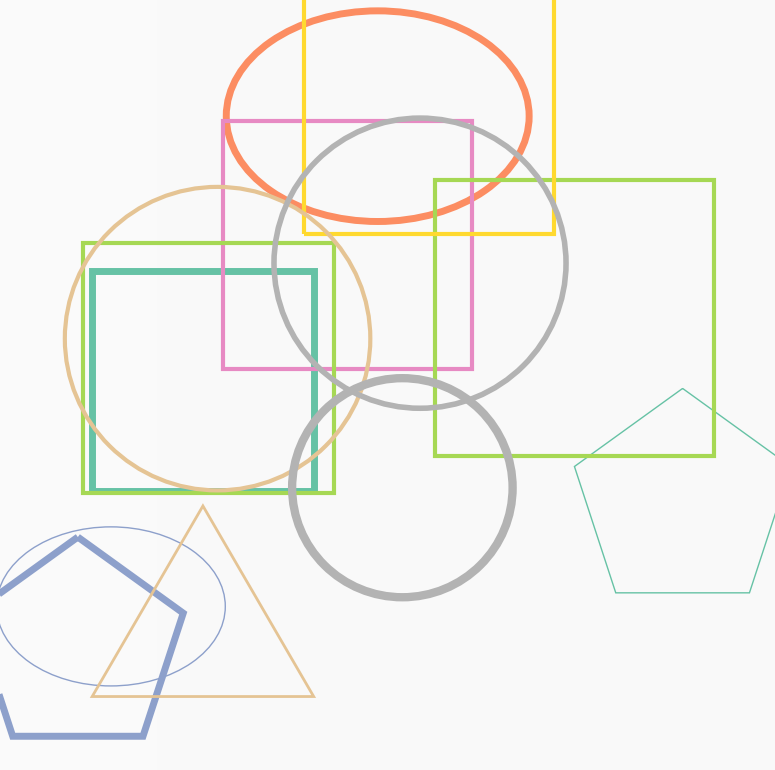[{"shape": "square", "thickness": 2.5, "radius": 0.72, "center": [0.261, 0.505]}, {"shape": "pentagon", "thickness": 0.5, "radius": 0.73, "center": [0.881, 0.349]}, {"shape": "oval", "thickness": 2.5, "radius": 0.98, "center": [0.487, 0.849]}, {"shape": "oval", "thickness": 0.5, "radius": 0.74, "center": [0.143, 0.212]}, {"shape": "pentagon", "thickness": 2.5, "radius": 0.72, "center": [0.1, 0.16]}, {"shape": "square", "thickness": 1.5, "radius": 0.81, "center": [0.449, 0.682]}, {"shape": "square", "thickness": 1.5, "radius": 0.81, "center": [0.269, 0.522]}, {"shape": "square", "thickness": 1.5, "radius": 0.9, "center": [0.741, 0.587]}, {"shape": "square", "thickness": 1.5, "radius": 0.8, "center": [0.554, 0.857]}, {"shape": "triangle", "thickness": 1, "radius": 0.83, "center": [0.262, 0.178]}, {"shape": "circle", "thickness": 1.5, "radius": 0.99, "center": [0.281, 0.56]}, {"shape": "circle", "thickness": 2, "radius": 0.94, "center": [0.542, 0.658]}, {"shape": "circle", "thickness": 3, "radius": 0.71, "center": [0.519, 0.367]}]